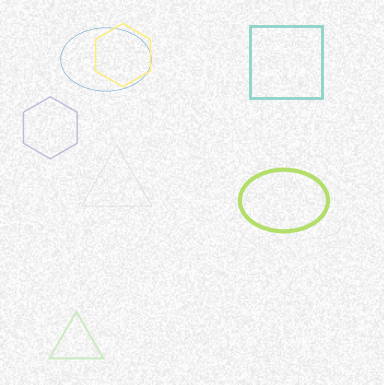[{"shape": "square", "thickness": 2, "radius": 0.47, "center": [0.743, 0.838]}, {"shape": "hexagon", "thickness": 1, "radius": 0.4, "center": [0.131, 0.668]}, {"shape": "oval", "thickness": 0.5, "radius": 0.59, "center": [0.275, 0.845]}, {"shape": "oval", "thickness": 3, "radius": 0.57, "center": [0.737, 0.479]}, {"shape": "triangle", "thickness": 0.5, "radius": 0.53, "center": [0.303, 0.518]}, {"shape": "triangle", "thickness": 1.5, "radius": 0.4, "center": [0.198, 0.11]}, {"shape": "hexagon", "thickness": 1, "radius": 0.41, "center": [0.319, 0.857]}]